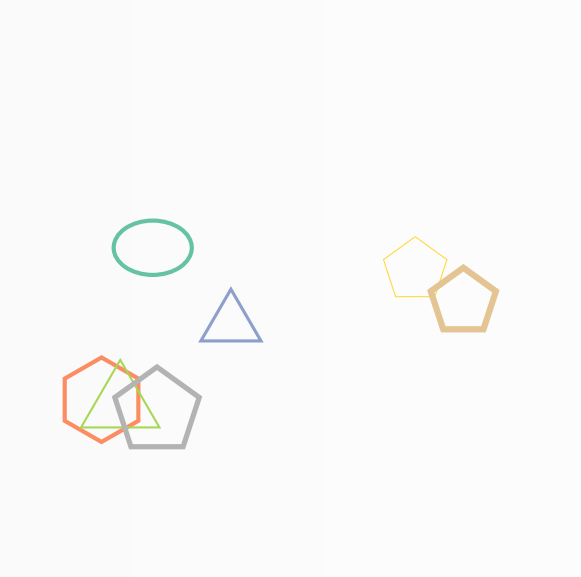[{"shape": "oval", "thickness": 2, "radius": 0.34, "center": [0.263, 0.57]}, {"shape": "hexagon", "thickness": 2, "radius": 0.37, "center": [0.175, 0.307]}, {"shape": "triangle", "thickness": 1.5, "radius": 0.3, "center": [0.397, 0.439]}, {"shape": "triangle", "thickness": 1, "radius": 0.39, "center": [0.207, 0.298]}, {"shape": "pentagon", "thickness": 0.5, "radius": 0.29, "center": [0.714, 0.532]}, {"shape": "pentagon", "thickness": 3, "radius": 0.29, "center": [0.797, 0.477]}, {"shape": "pentagon", "thickness": 2.5, "radius": 0.38, "center": [0.27, 0.287]}]